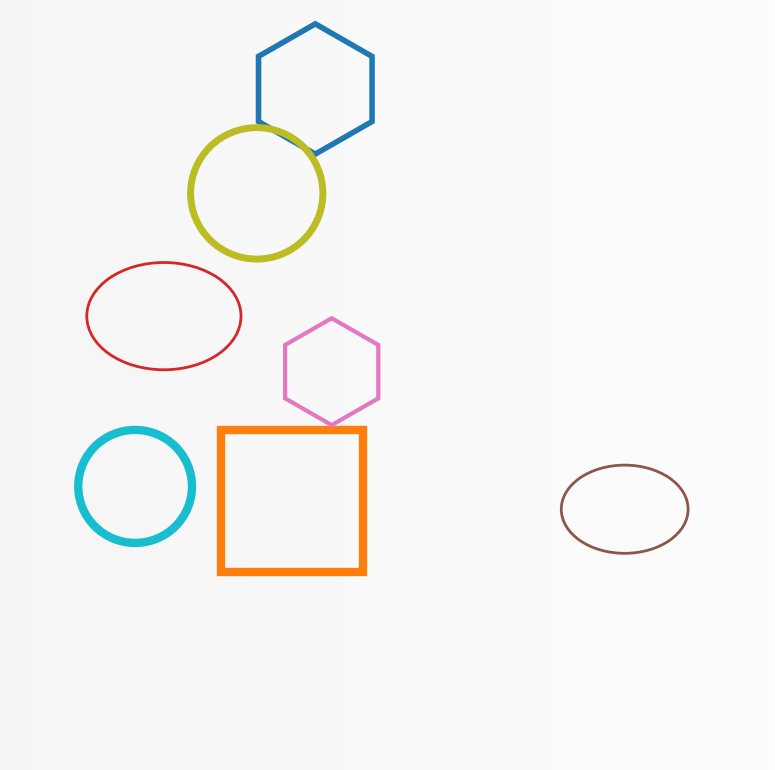[{"shape": "hexagon", "thickness": 2, "radius": 0.42, "center": [0.407, 0.884]}, {"shape": "square", "thickness": 3, "radius": 0.46, "center": [0.377, 0.349]}, {"shape": "oval", "thickness": 1, "radius": 0.5, "center": [0.211, 0.589]}, {"shape": "oval", "thickness": 1, "radius": 0.41, "center": [0.806, 0.339]}, {"shape": "hexagon", "thickness": 1.5, "radius": 0.35, "center": [0.428, 0.517]}, {"shape": "circle", "thickness": 2.5, "radius": 0.43, "center": [0.331, 0.749]}, {"shape": "circle", "thickness": 3, "radius": 0.37, "center": [0.174, 0.368]}]